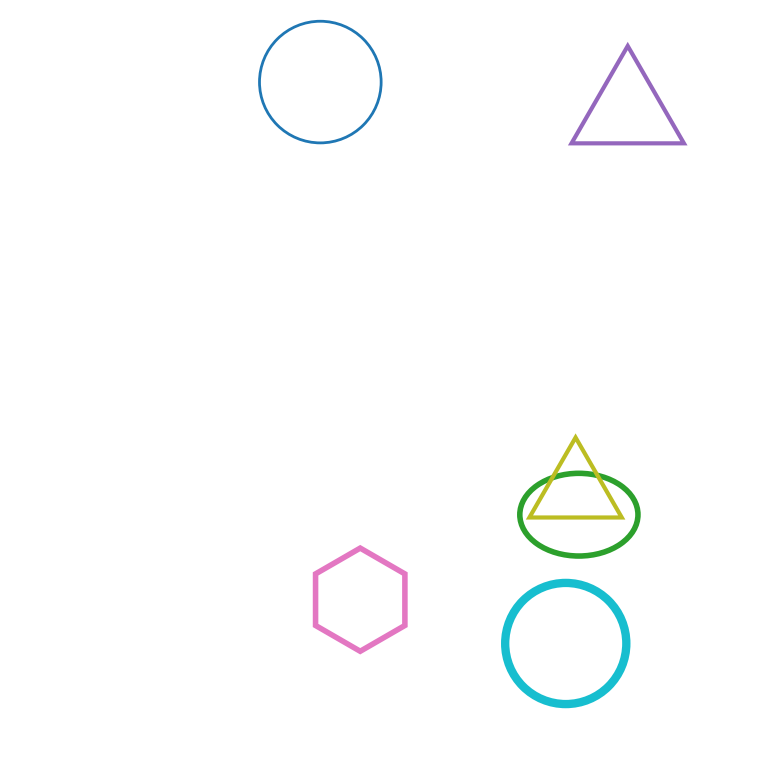[{"shape": "circle", "thickness": 1, "radius": 0.39, "center": [0.416, 0.893]}, {"shape": "oval", "thickness": 2, "radius": 0.38, "center": [0.752, 0.332]}, {"shape": "triangle", "thickness": 1.5, "radius": 0.42, "center": [0.815, 0.856]}, {"shape": "hexagon", "thickness": 2, "radius": 0.33, "center": [0.468, 0.221]}, {"shape": "triangle", "thickness": 1.5, "radius": 0.35, "center": [0.748, 0.363]}, {"shape": "circle", "thickness": 3, "radius": 0.39, "center": [0.735, 0.164]}]